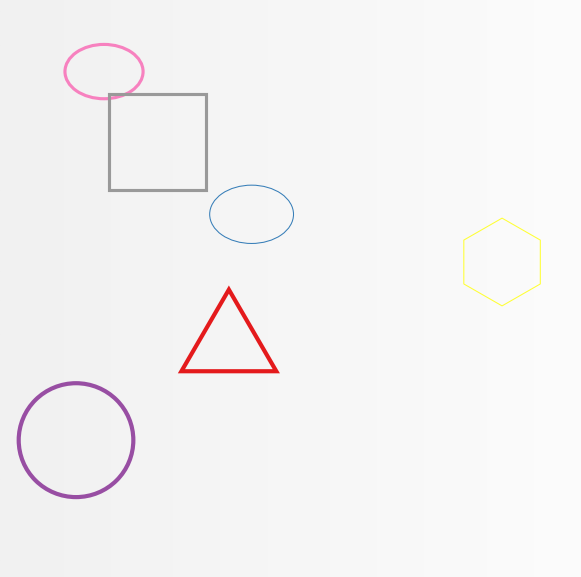[{"shape": "triangle", "thickness": 2, "radius": 0.47, "center": [0.394, 0.403]}, {"shape": "oval", "thickness": 0.5, "radius": 0.36, "center": [0.433, 0.628]}, {"shape": "circle", "thickness": 2, "radius": 0.49, "center": [0.131, 0.237]}, {"shape": "hexagon", "thickness": 0.5, "radius": 0.38, "center": [0.864, 0.545]}, {"shape": "oval", "thickness": 1.5, "radius": 0.34, "center": [0.179, 0.875]}, {"shape": "square", "thickness": 1.5, "radius": 0.42, "center": [0.271, 0.754]}]